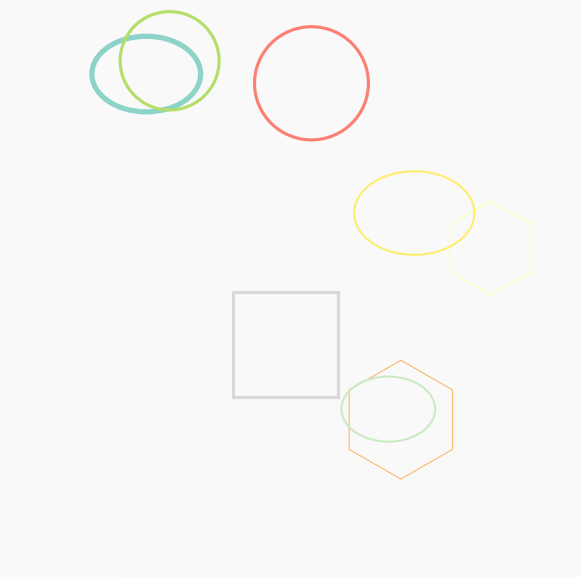[{"shape": "oval", "thickness": 2.5, "radius": 0.47, "center": [0.252, 0.871]}, {"shape": "hexagon", "thickness": 0.5, "radius": 0.41, "center": [0.844, 0.57]}, {"shape": "circle", "thickness": 1.5, "radius": 0.49, "center": [0.536, 0.855]}, {"shape": "hexagon", "thickness": 0.5, "radius": 0.51, "center": [0.69, 0.272]}, {"shape": "circle", "thickness": 1.5, "radius": 0.43, "center": [0.292, 0.894]}, {"shape": "square", "thickness": 1.5, "radius": 0.45, "center": [0.491, 0.403]}, {"shape": "oval", "thickness": 1, "radius": 0.4, "center": [0.668, 0.291]}, {"shape": "oval", "thickness": 1, "radius": 0.52, "center": [0.713, 0.63]}]